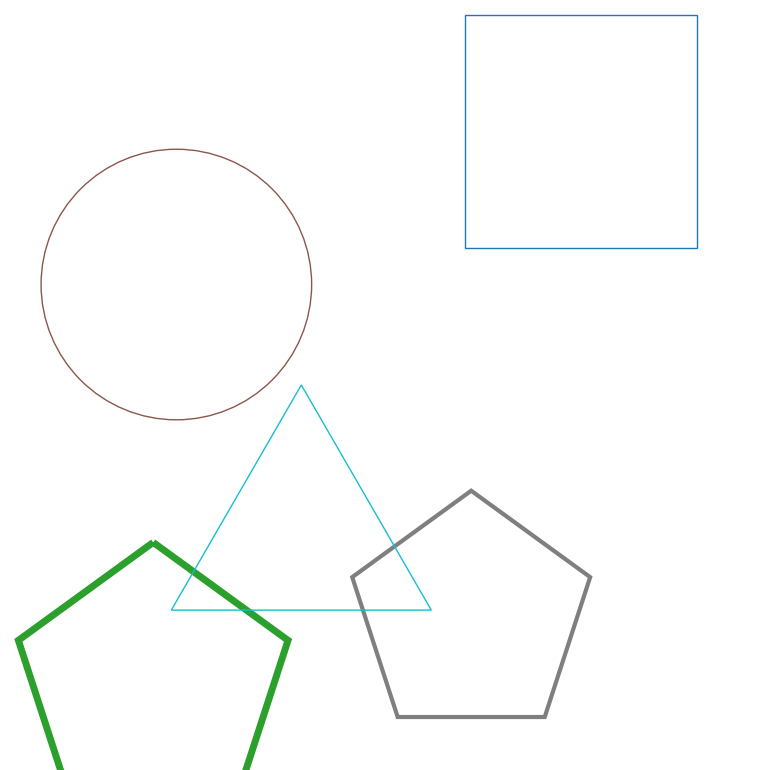[{"shape": "square", "thickness": 0.5, "radius": 0.75, "center": [0.754, 0.829]}, {"shape": "pentagon", "thickness": 2.5, "radius": 0.92, "center": [0.199, 0.111]}, {"shape": "circle", "thickness": 0.5, "radius": 0.88, "center": [0.229, 0.631]}, {"shape": "pentagon", "thickness": 1.5, "radius": 0.81, "center": [0.612, 0.2]}, {"shape": "triangle", "thickness": 0.5, "radius": 0.97, "center": [0.391, 0.305]}]